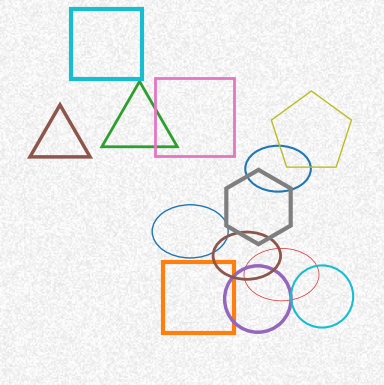[{"shape": "oval", "thickness": 1.5, "radius": 0.43, "center": [0.722, 0.562]}, {"shape": "oval", "thickness": 1, "radius": 0.49, "center": [0.494, 0.399]}, {"shape": "square", "thickness": 3, "radius": 0.46, "center": [0.515, 0.228]}, {"shape": "triangle", "thickness": 2, "radius": 0.57, "center": [0.362, 0.675]}, {"shape": "oval", "thickness": 0.5, "radius": 0.49, "center": [0.731, 0.287]}, {"shape": "circle", "thickness": 2.5, "radius": 0.43, "center": [0.67, 0.223]}, {"shape": "oval", "thickness": 2, "radius": 0.44, "center": [0.641, 0.336]}, {"shape": "triangle", "thickness": 2.5, "radius": 0.45, "center": [0.156, 0.638]}, {"shape": "square", "thickness": 2, "radius": 0.51, "center": [0.506, 0.696]}, {"shape": "hexagon", "thickness": 3, "radius": 0.48, "center": [0.671, 0.462]}, {"shape": "pentagon", "thickness": 1, "radius": 0.55, "center": [0.809, 0.654]}, {"shape": "square", "thickness": 3, "radius": 0.46, "center": [0.276, 0.886]}, {"shape": "circle", "thickness": 1.5, "radius": 0.4, "center": [0.837, 0.23]}]